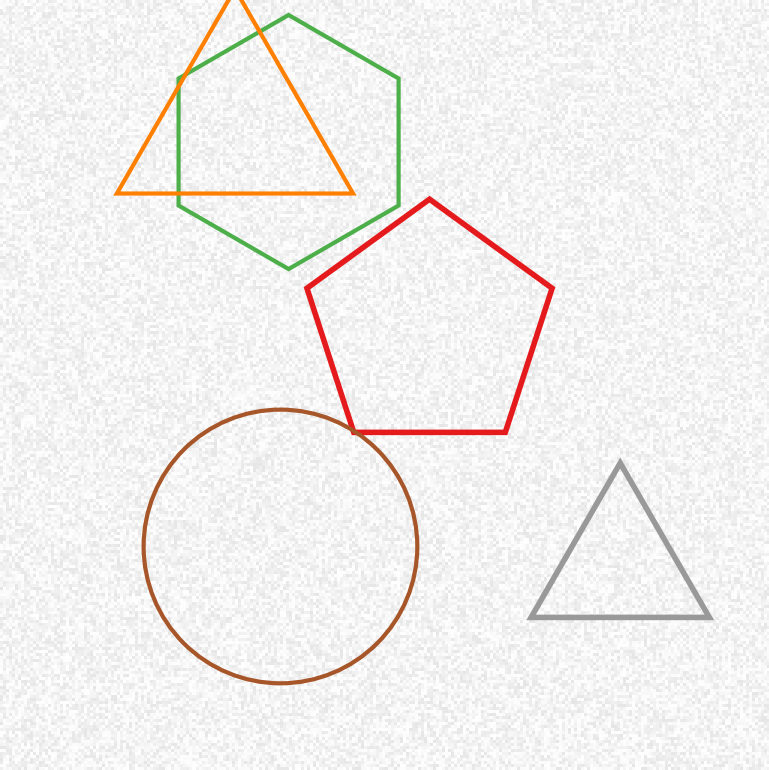[{"shape": "pentagon", "thickness": 2, "radius": 0.84, "center": [0.558, 0.574]}, {"shape": "hexagon", "thickness": 1.5, "radius": 0.82, "center": [0.375, 0.816]}, {"shape": "triangle", "thickness": 1.5, "radius": 0.89, "center": [0.305, 0.837]}, {"shape": "circle", "thickness": 1.5, "radius": 0.89, "center": [0.364, 0.29]}, {"shape": "triangle", "thickness": 2, "radius": 0.67, "center": [0.805, 0.265]}]